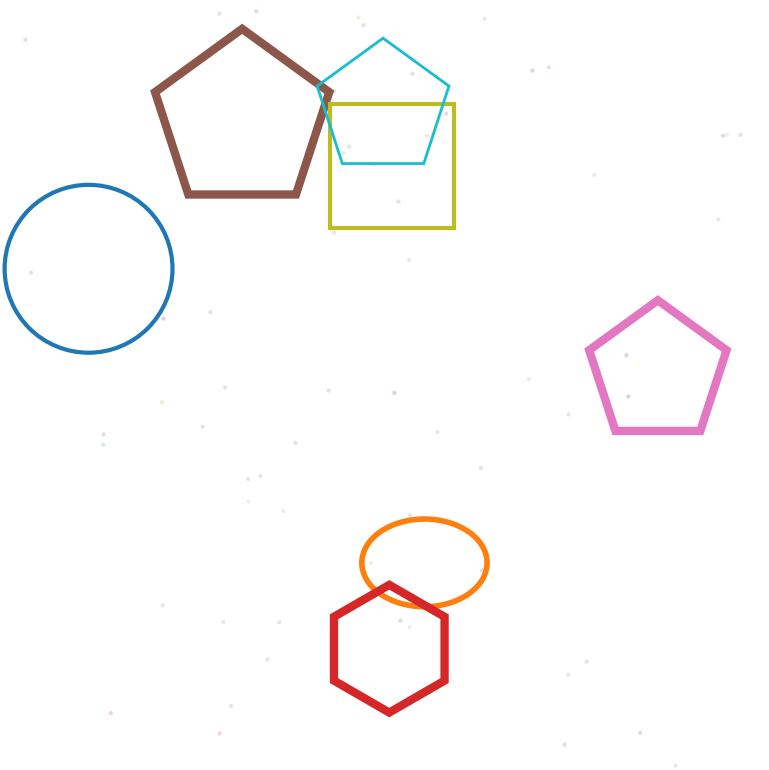[{"shape": "circle", "thickness": 1.5, "radius": 0.55, "center": [0.115, 0.651]}, {"shape": "oval", "thickness": 2, "radius": 0.41, "center": [0.551, 0.269]}, {"shape": "hexagon", "thickness": 3, "radius": 0.41, "center": [0.506, 0.158]}, {"shape": "pentagon", "thickness": 3, "radius": 0.59, "center": [0.314, 0.844]}, {"shape": "pentagon", "thickness": 3, "radius": 0.47, "center": [0.854, 0.516]}, {"shape": "square", "thickness": 1.5, "radius": 0.4, "center": [0.51, 0.785]}, {"shape": "pentagon", "thickness": 1, "radius": 0.45, "center": [0.497, 0.86]}]